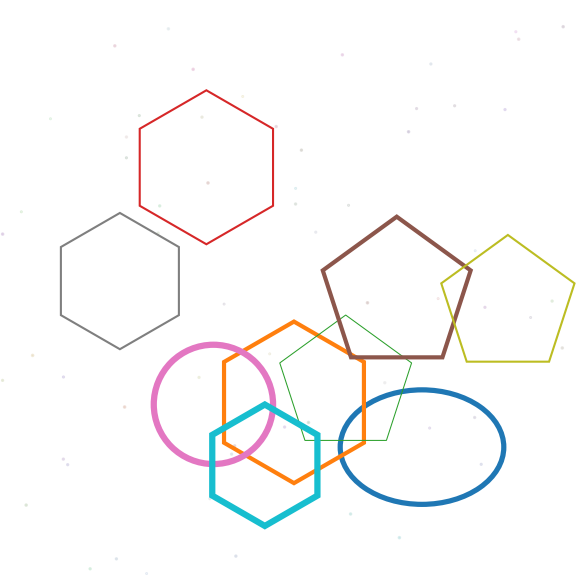[{"shape": "oval", "thickness": 2.5, "radius": 0.71, "center": [0.731, 0.225]}, {"shape": "hexagon", "thickness": 2, "radius": 0.7, "center": [0.509, 0.302]}, {"shape": "pentagon", "thickness": 0.5, "radius": 0.6, "center": [0.599, 0.334]}, {"shape": "hexagon", "thickness": 1, "radius": 0.67, "center": [0.357, 0.709]}, {"shape": "pentagon", "thickness": 2, "radius": 0.67, "center": [0.687, 0.489]}, {"shape": "circle", "thickness": 3, "radius": 0.52, "center": [0.37, 0.299]}, {"shape": "hexagon", "thickness": 1, "radius": 0.59, "center": [0.208, 0.512]}, {"shape": "pentagon", "thickness": 1, "radius": 0.61, "center": [0.879, 0.471]}, {"shape": "hexagon", "thickness": 3, "radius": 0.53, "center": [0.459, 0.194]}]